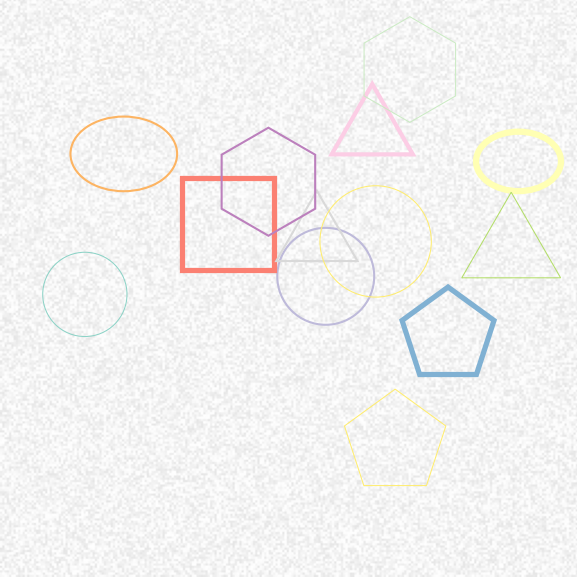[{"shape": "circle", "thickness": 0.5, "radius": 0.36, "center": [0.147, 0.489]}, {"shape": "oval", "thickness": 3, "radius": 0.37, "center": [0.898, 0.72]}, {"shape": "circle", "thickness": 1, "radius": 0.42, "center": [0.564, 0.521]}, {"shape": "square", "thickness": 2.5, "radius": 0.4, "center": [0.395, 0.611]}, {"shape": "pentagon", "thickness": 2.5, "radius": 0.42, "center": [0.776, 0.418]}, {"shape": "oval", "thickness": 1, "radius": 0.46, "center": [0.214, 0.733]}, {"shape": "triangle", "thickness": 0.5, "radius": 0.49, "center": [0.885, 0.567]}, {"shape": "triangle", "thickness": 2, "radius": 0.41, "center": [0.645, 0.772]}, {"shape": "triangle", "thickness": 1, "radius": 0.41, "center": [0.549, 0.588]}, {"shape": "hexagon", "thickness": 1, "radius": 0.47, "center": [0.465, 0.684]}, {"shape": "hexagon", "thickness": 0.5, "radius": 0.46, "center": [0.71, 0.879]}, {"shape": "pentagon", "thickness": 0.5, "radius": 0.46, "center": [0.684, 0.233]}, {"shape": "circle", "thickness": 0.5, "radius": 0.48, "center": [0.65, 0.581]}]